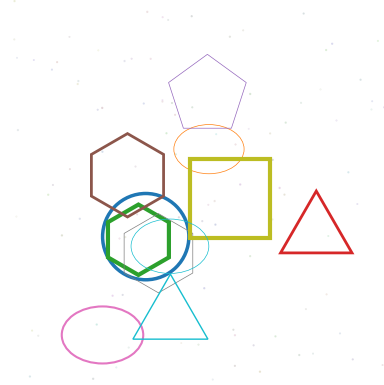[{"shape": "circle", "thickness": 2.5, "radius": 0.56, "center": [0.379, 0.385]}, {"shape": "oval", "thickness": 0.5, "radius": 0.46, "center": [0.543, 0.613]}, {"shape": "hexagon", "thickness": 3, "radius": 0.46, "center": [0.36, 0.377]}, {"shape": "triangle", "thickness": 2, "radius": 0.54, "center": [0.822, 0.397]}, {"shape": "pentagon", "thickness": 0.5, "radius": 0.53, "center": [0.539, 0.753]}, {"shape": "hexagon", "thickness": 2, "radius": 0.54, "center": [0.331, 0.545]}, {"shape": "oval", "thickness": 1.5, "radius": 0.53, "center": [0.266, 0.13]}, {"shape": "hexagon", "thickness": 0.5, "radius": 0.51, "center": [0.412, 0.342]}, {"shape": "square", "thickness": 3, "radius": 0.52, "center": [0.597, 0.484]}, {"shape": "triangle", "thickness": 1, "radius": 0.56, "center": [0.443, 0.175]}, {"shape": "oval", "thickness": 0.5, "radius": 0.5, "center": [0.441, 0.36]}]